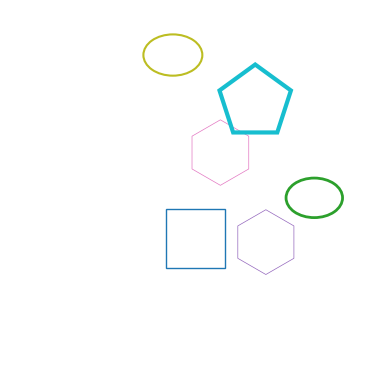[{"shape": "square", "thickness": 1, "radius": 0.38, "center": [0.508, 0.38]}, {"shape": "oval", "thickness": 2, "radius": 0.37, "center": [0.816, 0.486]}, {"shape": "hexagon", "thickness": 0.5, "radius": 0.42, "center": [0.691, 0.371]}, {"shape": "hexagon", "thickness": 0.5, "radius": 0.43, "center": [0.572, 0.604]}, {"shape": "oval", "thickness": 1.5, "radius": 0.38, "center": [0.449, 0.857]}, {"shape": "pentagon", "thickness": 3, "radius": 0.49, "center": [0.663, 0.735]}]